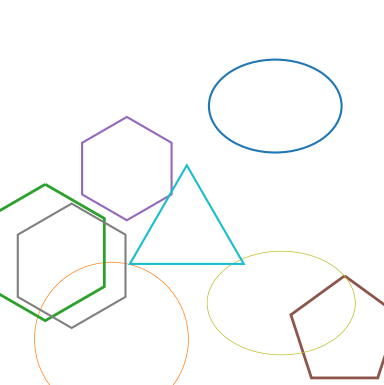[{"shape": "oval", "thickness": 1.5, "radius": 0.86, "center": [0.715, 0.725]}, {"shape": "circle", "thickness": 0.5, "radius": 1.0, "center": [0.289, 0.119]}, {"shape": "hexagon", "thickness": 2, "radius": 0.89, "center": [0.118, 0.344]}, {"shape": "hexagon", "thickness": 1.5, "radius": 0.67, "center": [0.329, 0.562]}, {"shape": "pentagon", "thickness": 2, "radius": 0.73, "center": [0.895, 0.137]}, {"shape": "hexagon", "thickness": 1.5, "radius": 0.81, "center": [0.186, 0.31]}, {"shape": "oval", "thickness": 0.5, "radius": 0.96, "center": [0.73, 0.213]}, {"shape": "triangle", "thickness": 1.5, "radius": 0.85, "center": [0.485, 0.4]}]